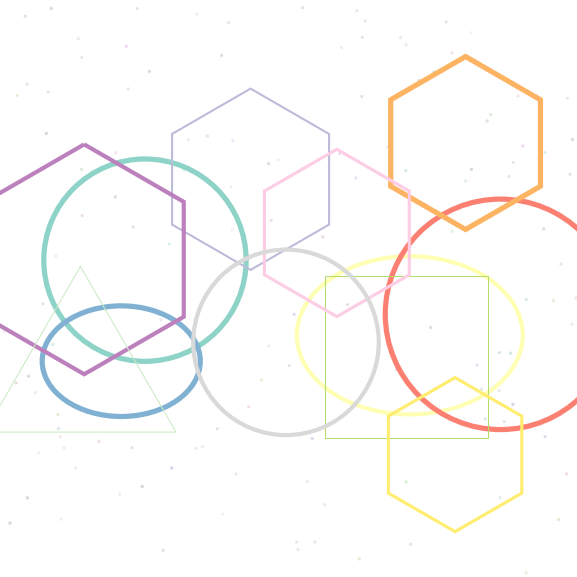[{"shape": "circle", "thickness": 2.5, "radius": 0.88, "center": [0.251, 0.549]}, {"shape": "oval", "thickness": 2, "radius": 0.98, "center": [0.71, 0.419]}, {"shape": "hexagon", "thickness": 1, "radius": 0.78, "center": [0.434, 0.689]}, {"shape": "circle", "thickness": 2.5, "radius": 1.0, "center": [0.867, 0.455]}, {"shape": "oval", "thickness": 2.5, "radius": 0.68, "center": [0.21, 0.374]}, {"shape": "hexagon", "thickness": 2.5, "radius": 0.75, "center": [0.806, 0.751]}, {"shape": "square", "thickness": 0.5, "radius": 0.7, "center": [0.704, 0.381]}, {"shape": "hexagon", "thickness": 1.5, "radius": 0.72, "center": [0.583, 0.596]}, {"shape": "circle", "thickness": 2, "radius": 0.8, "center": [0.495, 0.406]}, {"shape": "hexagon", "thickness": 2, "radius": 1.0, "center": [0.146, 0.55]}, {"shape": "triangle", "thickness": 0.5, "radius": 0.96, "center": [0.139, 0.347]}, {"shape": "hexagon", "thickness": 1.5, "radius": 0.67, "center": [0.788, 0.212]}]